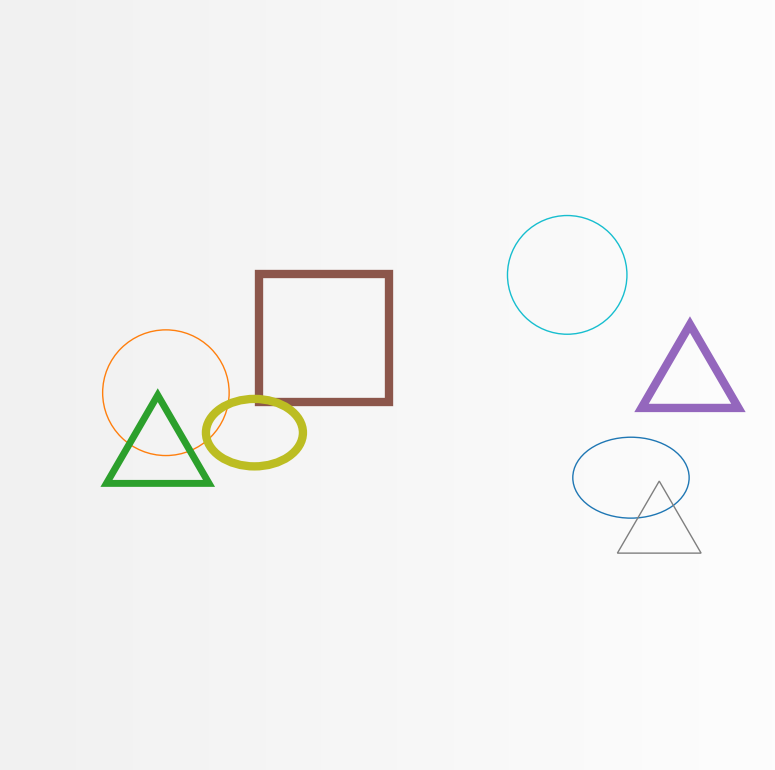[{"shape": "oval", "thickness": 0.5, "radius": 0.38, "center": [0.814, 0.38]}, {"shape": "circle", "thickness": 0.5, "radius": 0.41, "center": [0.214, 0.49]}, {"shape": "triangle", "thickness": 2.5, "radius": 0.38, "center": [0.204, 0.41]}, {"shape": "triangle", "thickness": 3, "radius": 0.36, "center": [0.89, 0.506]}, {"shape": "square", "thickness": 3, "radius": 0.42, "center": [0.418, 0.561]}, {"shape": "triangle", "thickness": 0.5, "radius": 0.31, "center": [0.851, 0.313]}, {"shape": "oval", "thickness": 3, "radius": 0.31, "center": [0.328, 0.438]}, {"shape": "circle", "thickness": 0.5, "radius": 0.39, "center": [0.732, 0.643]}]